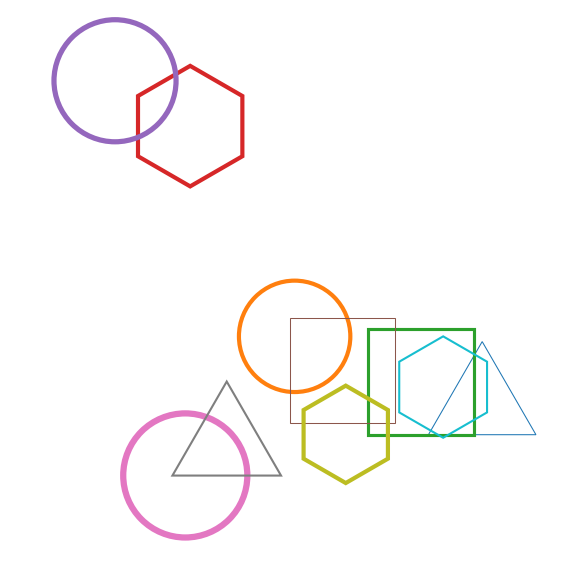[{"shape": "triangle", "thickness": 0.5, "radius": 0.54, "center": [0.835, 0.3]}, {"shape": "circle", "thickness": 2, "radius": 0.48, "center": [0.51, 0.417]}, {"shape": "square", "thickness": 1.5, "radius": 0.46, "center": [0.729, 0.338]}, {"shape": "hexagon", "thickness": 2, "radius": 0.52, "center": [0.329, 0.781]}, {"shape": "circle", "thickness": 2.5, "radius": 0.53, "center": [0.199, 0.859]}, {"shape": "square", "thickness": 0.5, "radius": 0.45, "center": [0.593, 0.357]}, {"shape": "circle", "thickness": 3, "radius": 0.54, "center": [0.321, 0.176]}, {"shape": "triangle", "thickness": 1, "radius": 0.54, "center": [0.393, 0.23]}, {"shape": "hexagon", "thickness": 2, "radius": 0.42, "center": [0.599, 0.247]}, {"shape": "hexagon", "thickness": 1, "radius": 0.44, "center": [0.767, 0.329]}]